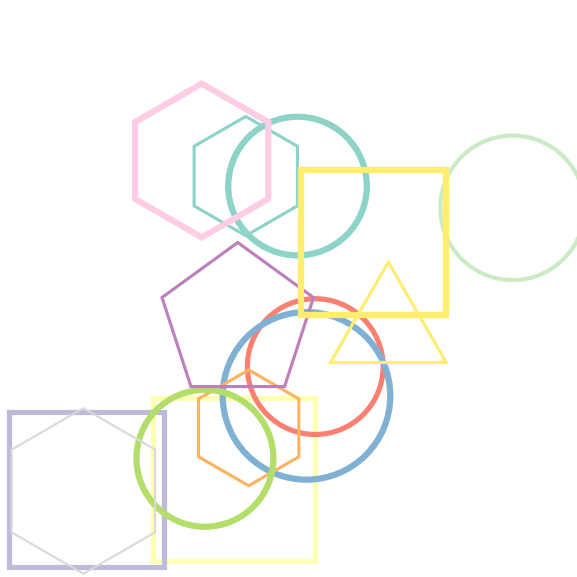[{"shape": "circle", "thickness": 3, "radius": 0.6, "center": [0.515, 0.677]}, {"shape": "hexagon", "thickness": 1.5, "radius": 0.52, "center": [0.426, 0.694]}, {"shape": "square", "thickness": 2.5, "radius": 0.7, "center": [0.405, 0.169]}, {"shape": "square", "thickness": 2.5, "radius": 0.67, "center": [0.15, 0.152]}, {"shape": "circle", "thickness": 2.5, "radius": 0.59, "center": [0.546, 0.364]}, {"shape": "circle", "thickness": 3, "radius": 0.73, "center": [0.531, 0.314]}, {"shape": "hexagon", "thickness": 1.5, "radius": 0.5, "center": [0.431, 0.258]}, {"shape": "circle", "thickness": 3, "radius": 0.59, "center": [0.355, 0.206]}, {"shape": "hexagon", "thickness": 3, "radius": 0.67, "center": [0.349, 0.721]}, {"shape": "hexagon", "thickness": 1, "radius": 0.72, "center": [0.144, 0.149]}, {"shape": "pentagon", "thickness": 1.5, "radius": 0.69, "center": [0.412, 0.441]}, {"shape": "circle", "thickness": 2, "radius": 0.63, "center": [0.888, 0.639]}, {"shape": "square", "thickness": 3, "radius": 0.63, "center": [0.646, 0.58]}, {"shape": "triangle", "thickness": 1.5, "radius": 0.58, "center": [0.672, 0.429]}]